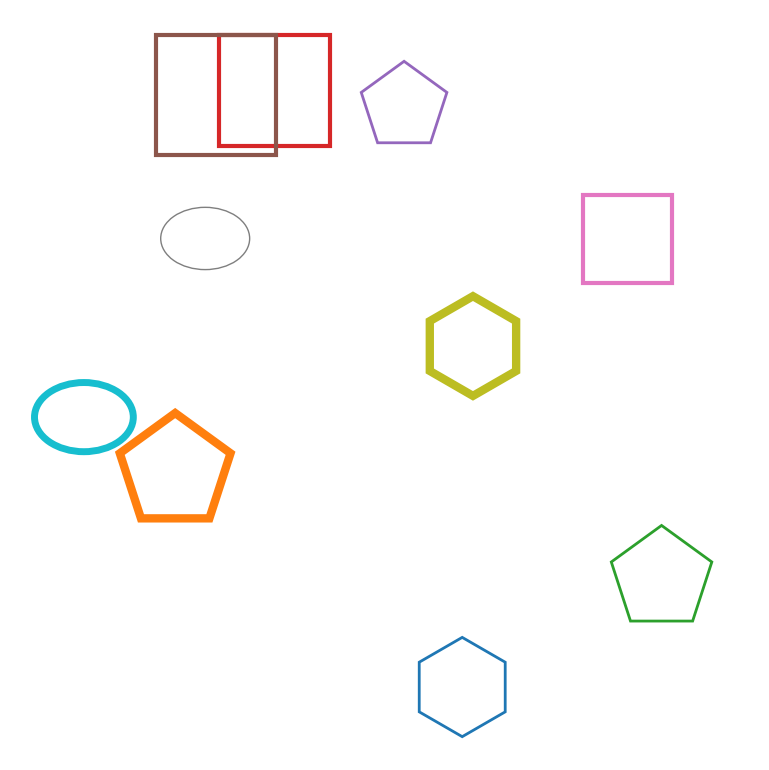[{"shape": "hexagon", "thickness": 1, "radius": 0.32, "center": [0.6, 0.108]}, {"shape": "pentagon", "thickness": 3, "radius": 0.38, "center": [0.228, 0.388]}, {"shape": "pentagon", "thickness": 1, "radius": 0.34, "center": [0.859, 0.249]}, {"shape": "square", "thickness": 1.5, "radius": 0.36, "center": [0.357, 0.883]}, {"shape": "pentagon", "thickness": 1, "radius": 0.29, "center": [0.525, 0.862]}, {"shape": "square", "thickness": 1.5, "radius": 0.39, "center": [0.28, 0.877]}, {"shape": "square", "thickness": 1.5, "radius": 0.29, "center": [0.815, 0.69]}, {"shape": "oval", "thickness": 0.5, "radius": 0.29, "center": [0.266, 0.69]}, {"shape": "hexagon", "thickness": 3, "radius": 0.32, "center": [0.614, 0.551]}, {"shape": "oval", "thickness": 2.5, "radius": 0.32, "center": [0.109, 0.458]}]